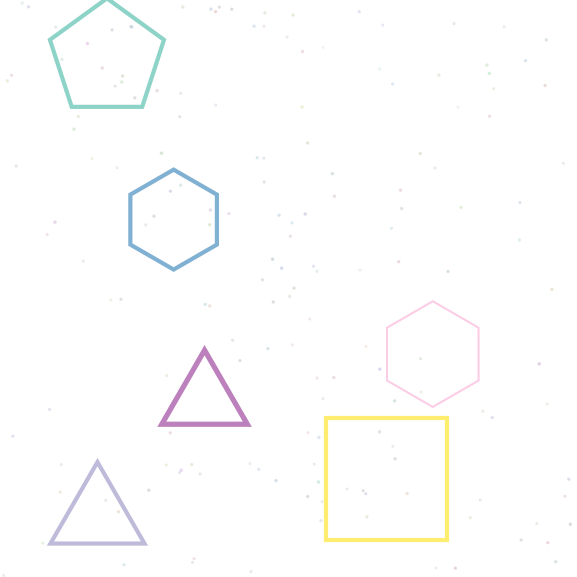[{"shape": "pentagon", "thickness": 2, "radius": 0.52, "center": [0.185, 0.898]}, {"shape": "triangle", "thickness": 2, "radius": 0.47, "center": [0.169, 0.105]}, {"shape": "hexagon", "thickness": 2, "radius": 0.43, "center": [0.301, 0.619]}, {"shape": "hexagon", "thickness": 1, "radius": 0.46, "center": [0.749, 0.386]}, {"shape": "triangle", "thickness": 2.5, "radius": 0.43, "center": [0.354, 0.307]}, {"shape": "square", "thickness": 2, "radius": 0.53, "center": [0.669, 0.17]}]